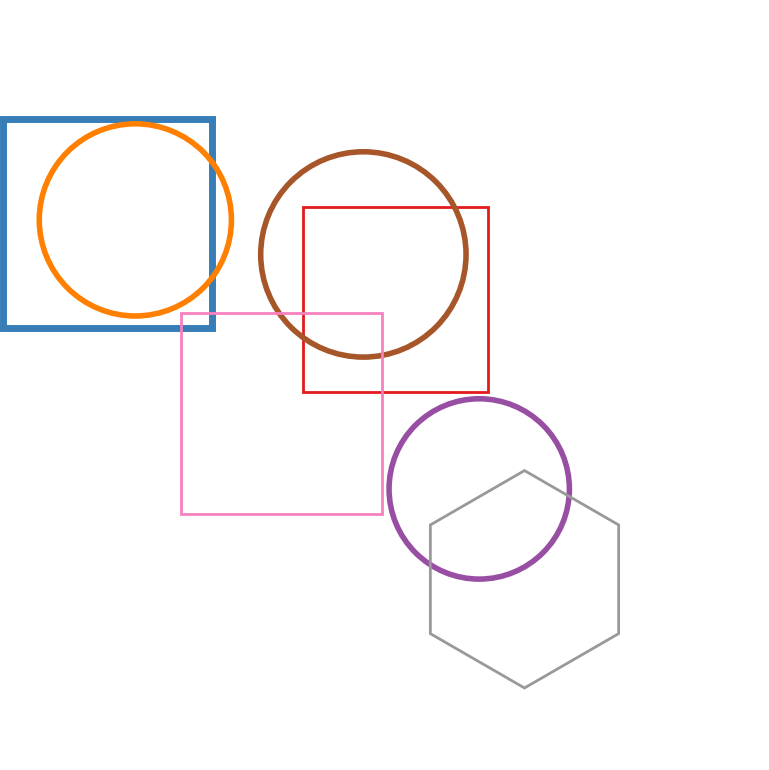[{"shape": "square", "thickness": 1, "radius": 0.6, "center": [0.513, 0.611]}, {"shape": "square", "thickness": 2.5, "radius": 0.68, "center": [0.14, 0.71]}, {"shape": "circle", "thickness": 2, "radius": 0.59, "center": [0.622, 0.365]}, {"shape": "circle", "thickness": 2, "radius": 0.62, "center": [0.176, 0.714]}, {"shape": "circle", "thickness": 2, "radius": 0.67, "center": [0.472, 0.67]}, {"shape": "square", "thickness": 1, "radius": 0.65, "center": [0.366, 0.463]}, {"shape": "hexagon", "thickness": 1, "radius": 0.71, "center": [0.681, 0.248]}]